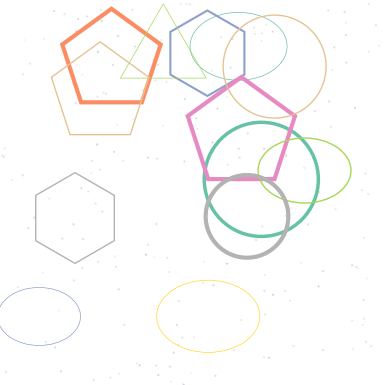[{"shape": "circle", "thickness": 2.5, "radius": 0.74, "center": [0.679, 0.534]}, {"shape": "oval", "thickness": 0.5, "radius": 0.63, "center": [0.62, 0.88]}, {"shape": "pentagon", "thickness": 3, "radius": 0.67, "center": [0.29, 0.843]}, {"shape": "oval", "thickness": 0.5, "radius": 0.54, "center": [0.101, 0.178]}, {"shape": "hexagon", "thickness": 1.5, "radius": 0.56, "center": [0.539, 0.862]}, {"shape": "pentagon", "thickness": 3, "radius": 0.73, "center": [0.627, 0.653]}, {"shape": "oval", "thickness": 1, "radius": 0.6, "center": [0.791, 0.557]}, {"shape": "triangle", "thickness": 0.5, "radius": 0.64, "center": [0.424, 0.861]}, {"shape": "oval", "thickness": 0.5, "radius": 0.67, "center": [0.541, 0.178]}, {"shape": "pentagon", "thickness": 1, "radius": 0.67, "center": [0.26, 0.758]}, {"shape": "circle", "thickness": 1, "radius": 0.67, "center": [0.713, 0.827]}, {"shape": "hexagon", "thickness": 1, "radius": 0.59, "center": [0.195, 0.434]}, {"shape": "circle", "thickness": 3, "radius": 0.54, "center": [0.642, 0.438]}]